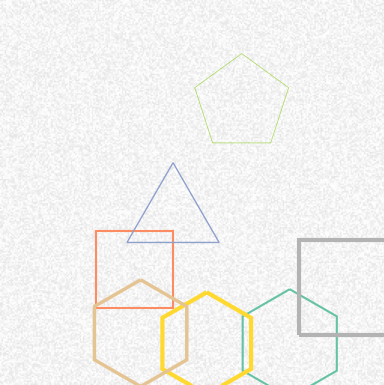[{"shape": "hexagon", "thickness": 1.5, "radius": 0.71, "center": [0.753, 0.108]}, {"shape": "square", "thickness": 1.5, "radius": 0.5, "center": [0.35, 0.3]}, {"shape": "triangle", "thickness": 1, "radius": 0.69, "center": [0.449, 0.439]}, {"shape": "pentagon", "thickness": 0.5, "radius": 0.64, "center": [0.628, 0.733]}, {"shape": "hexagon", "thickness": 3, "radius": 0.66, "center": [0.537, 0.108]}, {"shape": "hexagon", "thickness": 2.5, "radius": 0.69, "center": [0.365, 0.135]}, {"shape": "square", "thickness": 3, "radius": 0.62, "center": [0.9, 0.254]}]